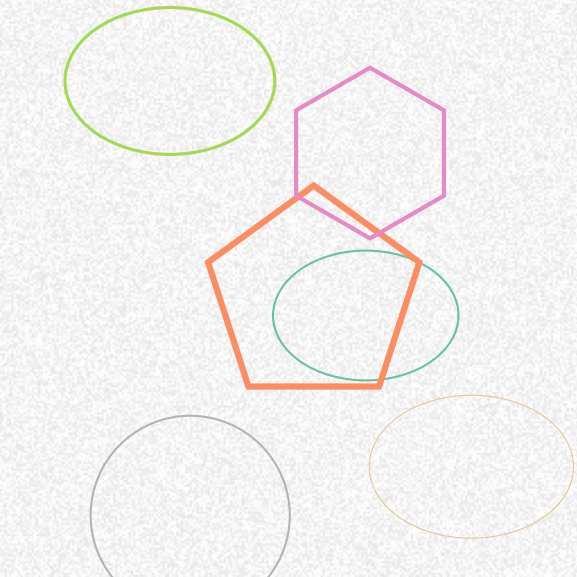[{"shape": "oval", "thickness": 1, "radius": 0.8, "center": [0.633, 0.453]}, {"shape": "pentagon", "thickness": 3, "radius": 0.96, "center": [0.543, 0.485]}, {"shape": "hexagon", "thickness": 2, "radius": 0.74, "center": [0.641, 0.734]}, {"shape": "oval", "thickness": 1.5, "radius": 0.91, "center": [0.294, 0.859]}, {"shape": "oval", "thickness": 0.5, "radius": 0.88, "center": [0.816, 0.191]}, {"shape": "circle", "thickness": 1, "radius": 0.86, "center": [0.329, 0.107]}]